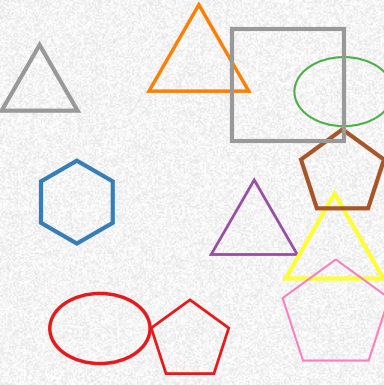[{"shape": "pentagon", "thickness": 2, "radius": 0.53, "center": [0.493, 0.115]}, {"shape": "oval", "thickness": 2.5, "radius": 0.65, "center": [0.26, 0.147]}, {"shape": "hexagon", "thickness": 3, "radius": 0.54, "center": [0.2, 0.475]}, {"shape": "oval", "thickness": 1.5, "radius": 0.64, "center": [0.893, 0.762]}, {"shape": "triangle", "thickness": 2, "radius": 0.65, "center": [0.66, 0.404]}, {"shape": "triangle", "thickness": 2.5, "radius": 0.75, "center": [0.517, 0.838]}, {"shape": "triangle", "thickness": 3, "radius": 0.73, "center": [0.869, 0.35]}, {"shape": "pentagon", "thickness": 3, "radius": 0.57, "center": [0.89, 0.551]}, {"shape": "pentagon", "thickness": 1.5, "radius": 0.73, "center": [0.872, 0.181]}, {"shape": "triangle", "thickness": 3, "radius": 0.57, "center": [0.103, 0.769]}, {"shape": "square", "thickness": 3, "radius": 0.73, "center": [0.747, 0.779]}]